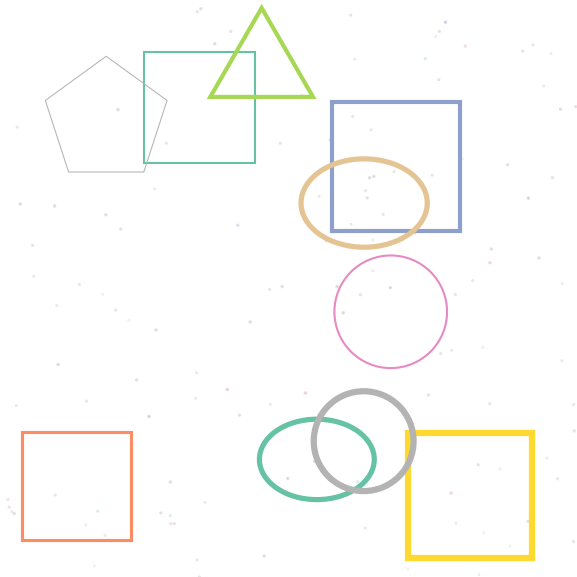[{"shape": "square", "thickness": 1, "radius": 0.48, "center": [0.345, 0.813]}, {"shape": "oval", "thickness": 2.5, "radius": 0.5, "center": [0.549, 0.204]}, {"shape": "square", "thickness": 1.5, "radius": 0.47, "center": [0.132, 0.158]}, {"shape": "square", "thickness": 2, "radius": 0.56, "center": [0.686, 0.711]}, {"shape": "circle", "thickness": 1, "radius": 0.49, "center": [0.677, 0.459]}, {"shape": "triangle", "thickness": 2, "radius": 0.51, "center": [0.453, 0.883]}, {"shape": "square", "thickness": 3, "radius": 0.54, "center": [0.814, 0.142]}, {"shape": "oval", "thickness": 2.5, "radius": 0.55, "center": [0.631, 0.648]}, {"shape": "circle", "thickness": 3, "radius": 0.43, "center": [0.63, 0.235]}, {"shape": "pentagon", "thickness": 0.5, "radius": 0.55, "center": [0.184, 0.791]}]